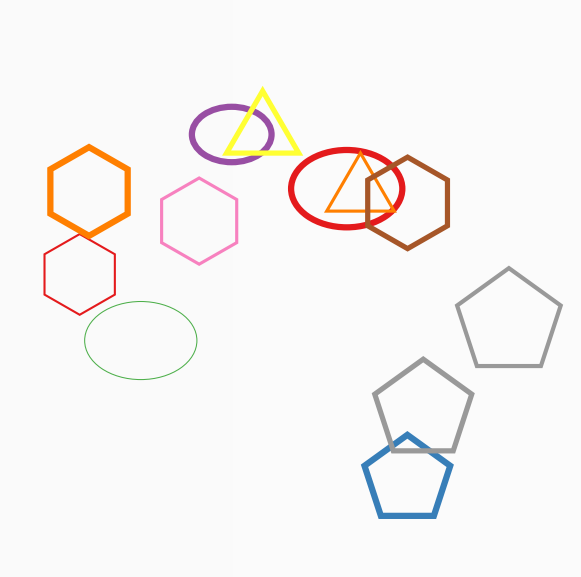[{"shape": "hexagon", "thickness": 1, "radius": 0.35, "center": [0.137, 0.524]}, {"shape": "oval", "thickness": 3, "radius": 0.48, "center": [0.596, 0.672]}, {"shape": "pentagon", "thickness": 3, "radius": 0.39, "center": [0.701, 0.169]}, {"shape": "oval", "thickness": 0.5, "radius": 0.48, "center": [0.242, 0.409]}, {"shape": "oval", "thickness": 3, "radius": 0.34, "center": [0.399, 0.766]}, {"shape": "triangle", "thickness": 1.5, "radius": 0.34, "center": [0.62, 0.667]}, {"shape": "hexagon", "thickness": 3, "radius": 0.38, "center": [0.153, 0.667]}, {"shape": "triangle", "thickness": 2.5, "radius": 0.36, "center": [0.452, 0.77]}, {"shape": "hexagon", "thickness": 2.5, "radius": 0.4, "center": [0.701, 0.648]}, {"shape": "hexagon", "thickness": 1.5, "radius": 0.37, "center": [0.343, 0.616]}, {"shape": "pentagon", "thickness": 2.5, "radius": 0.44, "center": [0.728, 0.289]}, {"shape": "pentagon", "thickness": 2, "radius": 0.47, "center": [0.876, 0.441]}]